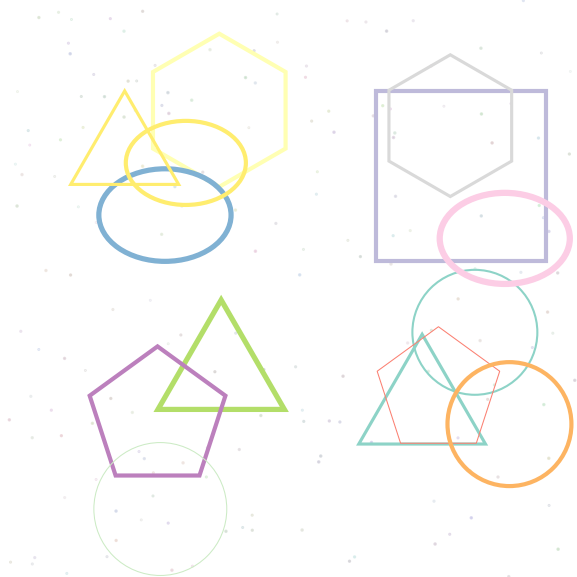[{"shape": "circle", "thickness": 1, "radius": 0.54, "center": [0.822, 0.424]}, {"shape": "triangle", "thickness": 1.5, "radius": 0.63, "center": [0.731, 0.294]}, {"shape": "hexagon", "thickness": 2, "radius": 0.66, "center": [0.38, 0.808]}, {"shape": "square", "thickness": 2, "radius": 0.74, "center": [0.798, 0.694]}, {"shape": "pentagon", "thickness": 0.5, "radius": 0.56, "center": [0.759, 0.322]}, {"shape": "oval", "thickness": 2.5, "radius": 0.57, "center": [0.286, 0.627]}, {"shape": "circle", "thickness": 2, "radius": 0.54, "center": [0.882, 0.265]}, {"shape": "triangle", "thickness": 2.5, "radius": 0.63, "center": [0.383, 0.353]}, {"shape": "oval", "thickness": 3, "radius": 0.56, "center": [0.874, 0.586]}, {"shape": "hexagon", "thickness": 1.5, "radius": 0.61, "center": [0.78, 0.782]}, {"shape": "pentagon", "thickness": 2, "radius": 0.62, "center": [0.273, 0.276]}, {"shape": "circle", "thickness": 0.5, "radius": 0.58, "center": [0.278, 0.118]}, {"shape": "oval", "thickness": 2, "radius": 0.52, "center": [0.322, 0.717]}, {"shape": "triangle", "thickness": 1.5, "radius": 0.54, "center": [0.216, 0.734]}]